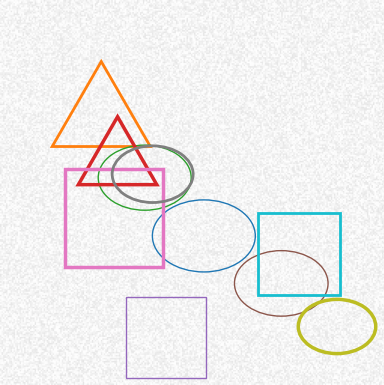[{"shape": "oval", "thickness": 1, "radius": 0.67, "center": [0.529, 0.387]}, {"shape": "triangle", "thickness": 2, "radius": 0.74, "center": [0.263, 0.693]}, {"shape": "oval", "thickness": 1, "radius": 0.6, "center": [0.376, 0.539]}, {"shape": "triangle", "thickness": 2.5, "radius": 0.59, "center": [0.305, 0.579]}, {"shape": "square", "thickness": 1, "radius": 0.52, "center": [0.431, 0.123]}, {"shape": "oval", "thickness": 1, "radius": 0.61, "center": [0.731, 0.264]}, {"shape": "square", "thickness": 2.5, "radius": 0.64, "center": [0.295, 0.434]}, {"shape": "oval", "thickness": 2, "radius": 0.53, "center": [0.396, 0.548]}, {"shape": "oval", "thickness": 2.5, "radius": 0.5, "center": [0.875, 0.152]}, {"shape": "square", "thickness": 2, "radius": 0.53, "center": [0.777, 0.34]}]